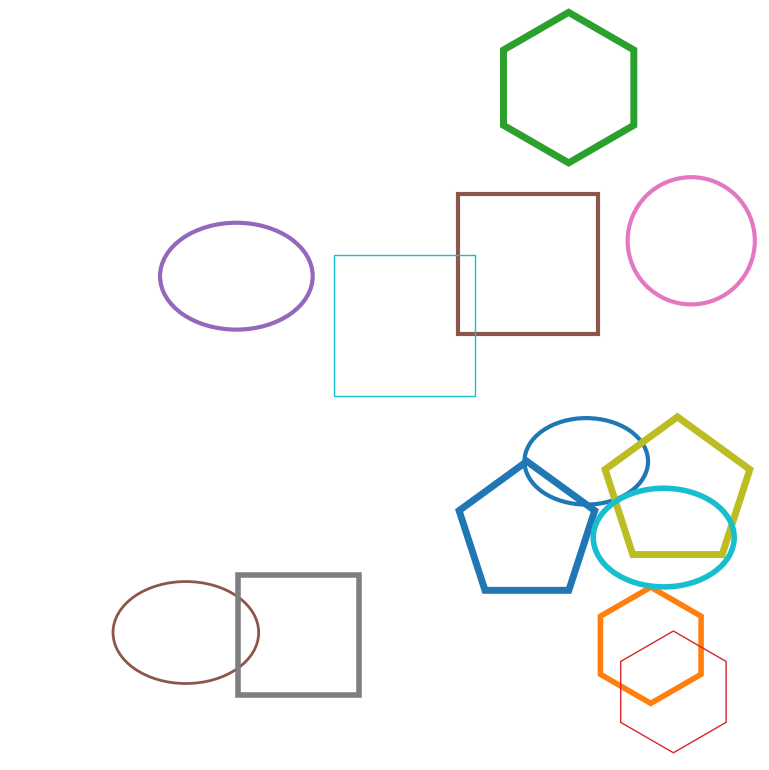[{"shape": "oval", "thickness": 1.5, "radius": 0.4, "center": [0.761, 0.401]}, {"shape": "pentagon", "thickness": 2.5, "radius": 0.46, "center": [0.684, 0.308]}, {"shape": "hexagon", "thickness": 2, "radius": 0.38, "center": [0.845, 0.162]}, {"shape": "hexagon", "thickness": 2.5, "radius": 0.49, "center": [0.739, 0.886]}, {"shape": "hexagon", "thickness": 0.5, "radius": 0.4, "center": [0.875, 0.101]}, {"shape": "oval", "thickness": 1.5, "radius": 0.5, "center": [0.307, 0.641]}, {"shape": "oval", "thickness": 1, "radius": 0.47, "center": [0.241, 0.179]}, {"shape": "square", "thickness": 1.5, "radius": 0.45, "center": [0.686, 0.657]}, {"shape": "circle", "thickness": 1.5, "radius": 0.41, "center": [0.898, 0.687]}, {"shape": "square", "thickness": 2, "radius": 0.39, "center": [0.387, 0.175]}, {"shape": "pentagon", "thickness": 2.5, "radius": 0.49, "center": [0.88, 0.36]}, {"shape": "oval", "thickness": 2, "radius": 0.46, "center": [0.862, 0.302]}, {"shape": "square", "thickness": 0.5, "radius": 0.46, "center": [0.526, 0.578]}]